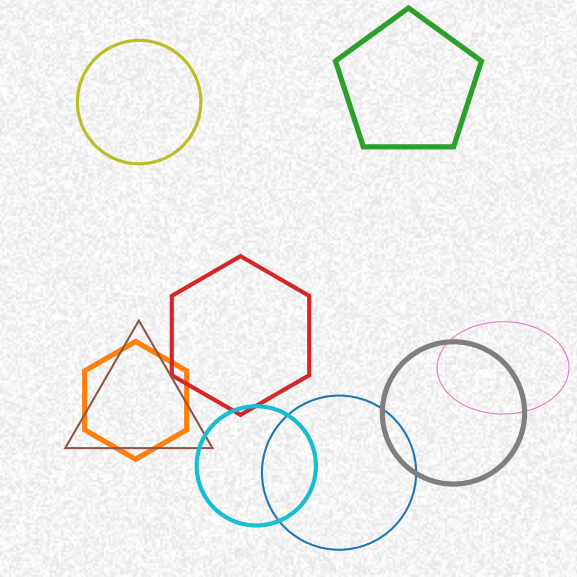[{"shape": "circle", "thickness": 1, "radius": 0.67, "center": [0.587, 0.181]}, {"shape": "hexagon", "thickness": 2.5, "radius": 0.51, "center": [0.235, 0.306]}, {"shape": "pentagon", "thickness": 2.5, "radius": 0.66, "center": [0.707, 0.852]}, {"shape": "hexagon", "thickness": 2, "radius": 0.69, "center": [0.416, 0.418]}, {"shape": "triangle", "thickness": 1, "radius": 0.74, "center": [0.24, 0.297]}, {"shape": "oval", "thickness": 0.5, "radius": 0.57, "center": [0.871, 0.362]}, {"shape": "circle", "thickness": 2.5, "radius": 0.62, "center": [0.785, 0.284]}, {"shape": "circle", "thickness": 1.5, "radius": 0.53, "center": [0.241, 0.822]}, {"shape": "circle", "thickness": 2, "radius": 0.52, "center": [0.444, 0.192]}]